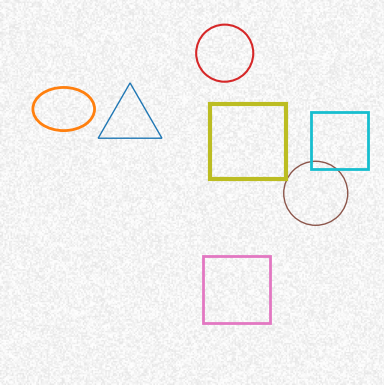[{"shape": "triangle", "thickness": 1, "radius": 0.48, "center": [0.338, 0.689]}, {"shape": "oval", "thickness": 2, "radius": 0.4, "center": [0.165, 0.717]}, {"shape": "circle", "thickness": 1.5, "radius": 0.37, "center": [0.584, 0.862]}, {"shape": "circle", "thickness": 1, "radius": 0.42, "center": [0.82, 0.498]}, {"shape": "square", "thickness": 2, "radius": 0.43, "center": [0.614, 0.248]}, {"shape": "square", "thickness": 3, "radius": 0.49, "center": [0.645, 0.632]}, {"shape": "square", "thickness": 2, "radius": 0.37, "center": [0.881, 0.636]}]